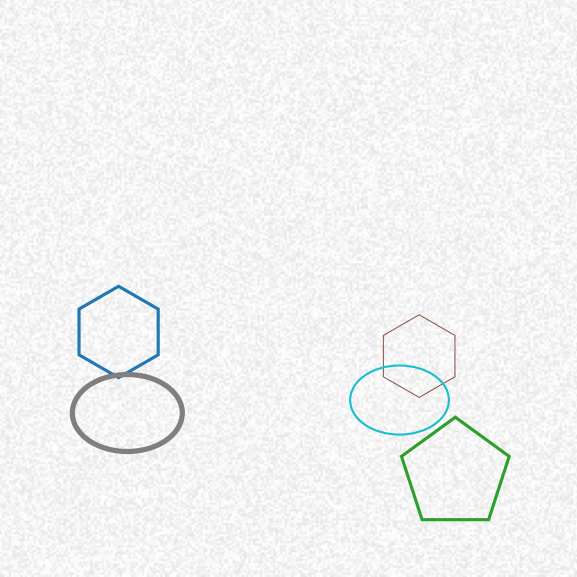[{"shape": "hexagon", "thickness": 1.5, "radius": 0.4, "center": [0.205, 0.424]}, {"shape": "pentagon", "thickness": 1.5, "radius": 0.49, "center": [0.788, 0.179]}, {"shape": "hexagon", "thickness": 0.5, "radius": 0.36, "center": [0.726, 0.383]}, {"shape": "oval", "thickness": 2.5, "radius": 0.48, "center": [0.221, 0.284]}, {"shape": "oval", "thickness": 1, "radius": 0.43, "center": [0.692, 0.306]}]